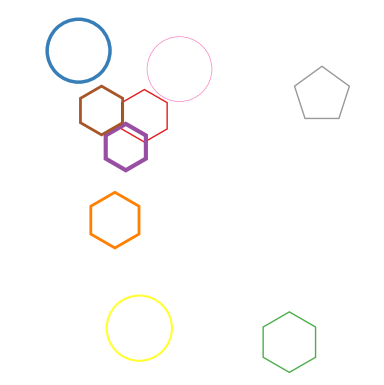[{"shape": "hexagon", "thickness": 1, "radius": 0.34, "center": [0.375, 0.699]}, {"shape": "circle", "thickness": 2.5, "radius": 0.41, "center": [0.204, 0.868]}, {"shape": "hexagon", "thickness": 1, "radius": 0.39, "center": [0.752, 0.111]}, {"shape": "hexagon", "thickness": 3, "radius": 0.3, "center": [0.327, 0.618]}, {"shape": "hexagon", "thickness": 2, "radius": 0.36, "center": [0.298, 0.428]}, {"shape": "circle", "thickness": 1.5, "radius": 0.42, "center": [0.362, 0.148]}, {"shape": "hexagon", "thickness": 2, "radius": 0.32, "center": [0.264, 0.713]}, {"shape": "circle", "thickness": 0.5, "radius": 0.42, "center": [0.466, 0.821]}, {"shape": "pentagon", "thickness": 1, "radius": 0.37, "center": [0.836, 0.753]}]